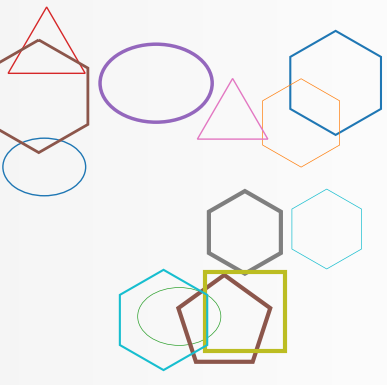[{"shape": "hexagon", "thickness": 1.5, "radius": 0.68, "center": [0.866, 0.785]}, {"shape": "oval", "thickness": 1, "radius": 0.53, "center": [0.114, 0.566]}, {"shape": "hexagon", "thickness": 0.5, "radius": 0.57, "center": [0.777, 0.681]}, {"shape": "oval", "thickness": 0.5, "radius": 0.54, "center": [0.463, 0.178]}, {"shape": "triangle", "thickness": 1, "radius": 0.57, "center": [0.12, 0.867]}, {"shape": "oval", "thickness": 2.5, "radius": 0.72, "center": [0.403, 0.784]}, {"shape": "hexagon", "thickness": 2, "radius": 0.73, "center": [0.1, 0.75]}, {"shape": "pentagon", "thickness": 3, "radius": 0.62, "center": [0.579, 0.161]}, {"shape": "triangle", "thickness": 1, "radius": 0.52, "center": [0.6, 0.691]}, {"shape": "hexagon", "thickness": 3, "radius": 0.54, "center": [0.632, 0.396]}, {"shape": "square", "thickness": 3, "radius": 0.52, "center": [0.632, 0.19]}, {"shape": "hexagon", "thickness": 1.5, "radius": 0.65, "center": [0.422, 0.169]}, {"shape": "hexagon", "thickness": 0.5, "radius": 0.52, "center": [0.843, 0.405]}]